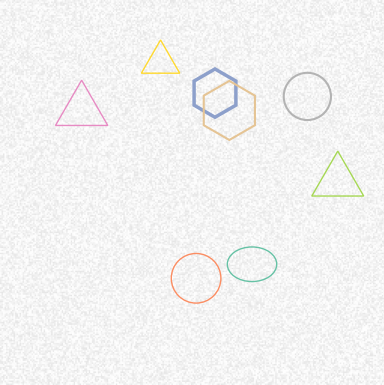[{"shape": "oval", "thickness": 1, "radius": 0.32, "center": [0.655, 0.314]}, {"shape": "circle", "thickness": 1, "radius": 0.32, "center": [0.509, 0.277]}, {"shape": "hexagon", "thickness": 2.5, "radius": 0.31, "center": [0.558, 0.758]}, {"shape": "triangle", "thickness": 1, "radius": 0.39, "center": [0.212, 0.713]}, {"shape": "triangle", "thickness": 1, "radius": 0.39, "center": [0.877, 0.53]}, {"shape": "triangle", "thickness": 1, "radius": 0.29, "center": [0.417, 0.839]}, {"shape": "hexagon", "thickness": 1.5, "radius": 0.38, "center": [0.596, 0.713]}, {"shape": "circle", "thickness": 1.5, "radius": 0.31, "center": [0.798, 0.75]}]